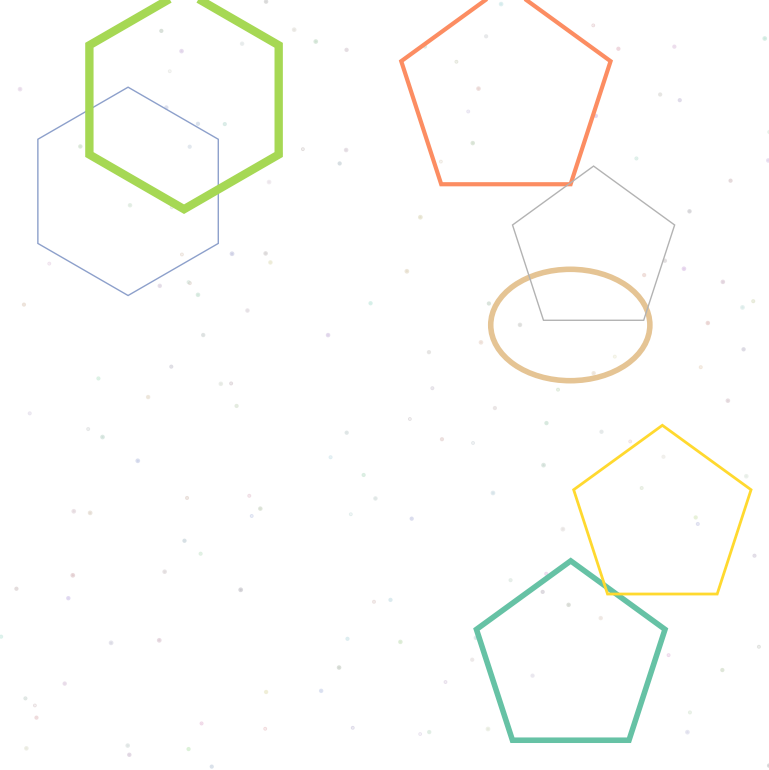[{"shape": "pentagon", "thickness": 2, "radius": 0.64, "center": [0.741, 0.143]}, {"shape": "pentagon", "thickness": 1.5, "radius": 0.71, "center": [0.657, 0.876]}, {"shape": "hexagon", "thickness": 0.5, "radius": 0.68, "center": [0.166, 0.752]}, {"shape": "hexagon", "thickness": 3, "radius": 0.71, "center": [0.239, 0.87]}, {"shape": "pentagon", "thickness": 1, "radius": 0.61, "center": [0.86, 0.327]}, {"shape": "oval", "thickness": 2, "radius": 0.52, "center": [0.741, 0.578]}, {"shape": "pentagon", "thickness": 0.5, "radius": 0.55, "center": [0.771, 0.674]}]